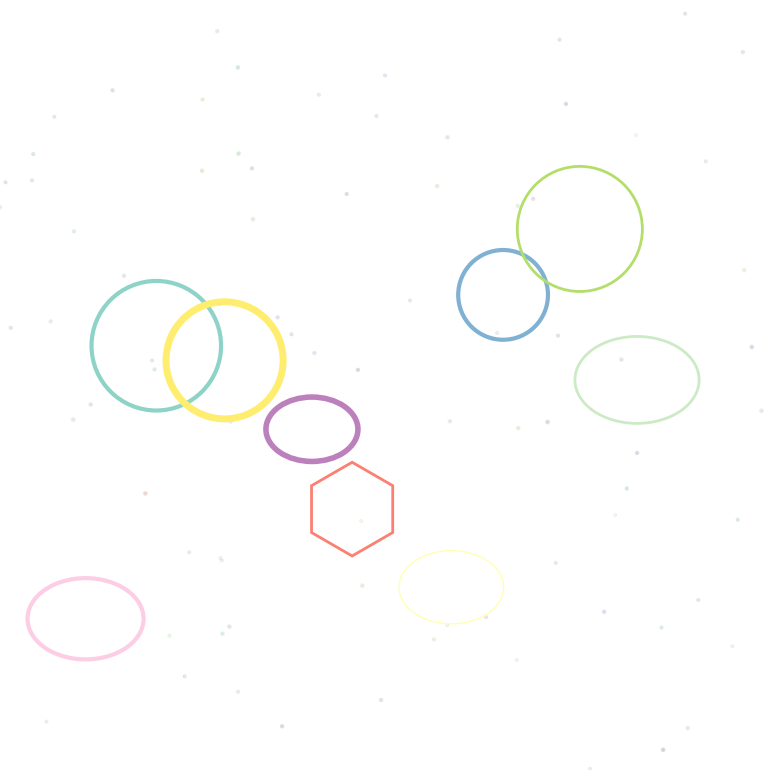[{"shape": "circle", "thickness": 1.5, "radius": 0.42, "center": [0.203, 0.551]}, {"shape": "oval", "thickness": 0.5, "radius": 0.34, "center": [0.586, 0.237]}, {"shape": "hexagon", "thickness": 1, "radius": 0.3, "center": [0.457, 0.339]}, {"shape": "circle", "thickness": 1.5, "radius": 0.29, "center": [0.653, 0.617]}, {"shape": "circle", "thickness": 1, "radius": 0.41, "center": [0.753, 0.703]}, {"shape": "oval", "thickness": 1.5, "radius": 0.38, "center": [0.111, 0.196]}, {"shape": "oval", "thickness": 2, "radius": 0.3, "center": [0.405, 0.443]}, {"shape": "oval", "thickness": 1, "radius": 0.4, "center": [0.827, 0.507]}, {"shape": "circle", "thickness": 2.5, "radius": 0.38, "center": [0.292, 0.532]}]